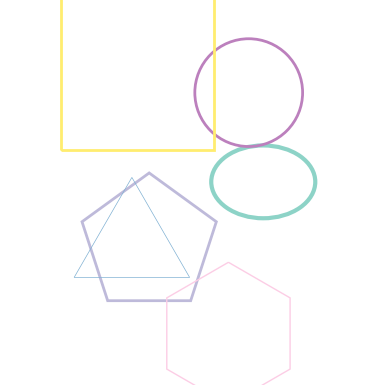[{"shape": "oval", "thickness": 3, "radius": 0.68, "center": [0.684, 0.528]}, {"shape": "pentagon", "thickness": 2, "radius": 0.92, "center": [0.387, 0.367]}, {"shape": "triangle", "thickness": 0.5, "radius": 0.87, "center": [0.343, 0.366]}, {"shape": "hexagon", "thickness": 1, "radius": 0.92, "center": [0.593, 0.134]}, {"shape": "circle", "thickness": 2, "radius": 0.7, "center": [0.646, 0.759]}, {"shape": "square", "thickness": 2, "radius": 1.0, "center": [0.357, 0.81]}]